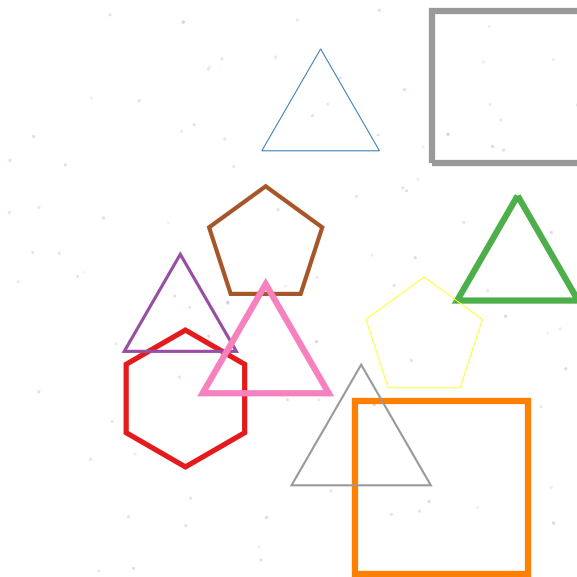[{"shape": "hexagon", "thickness": 2.5, "radius": 0.59, "center": [0.321, 0.309]}, {"shape": "triangle", "thickness": 0.5, "radius": 0.59, "center": [0.555, 0.797]}, {"shape": "triangle", "thickness": 3, "radius": 0.6, "center": [0.896, 0.539]}, {"shape": "triangle", "thickness": 1.5, "radius": 0.56, "center": [0.312, 0.447]}, {"shape": "square", "thickness": 3, "radius": 0.75, "center": [0.764, 0.156]}, {"shape": "pentagon", "thickness": 0.5, "radius": 0.53, "center": [0.734, 0.413]}, {"shape": "pentagon", "thickness": 2, "radius": 0.52, "center": [0.46, 0.574]}, {"shape": "triangle", "thickness": 3, "radius": 0.63, "center": [0.46, 0.381]}, {"shape": "triangle", "thickness": 1, "radius": 0.7, "center": [0.625, 0.228]}, {"shape": "square", "thickness": 3, "radius": 0.66, "center": [0.88, 0.848]}]